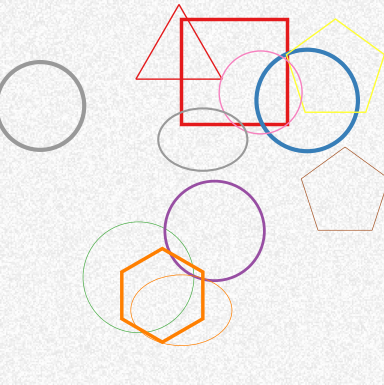[{"shape": "triangle", "thickness": 1, "radius": 0.65, "center": [0.465, 0.859]}, {"shape": "square", "thickness": 2.5, "radius": 0.68, "center": [0.608, 0.814]}, {"shape": "circle", "thickness": 3, "radius": 0.66, "center": [0.798, 0.739]}, {"shape": "circle", "thickness": 0.5, "radius": 0.72, "center": [0.36, 0.28]}, {"shape": "circle", "thickness": 2, "radius": 0.65, "center": [0.557, 0.4]}, {"shape": "hexagon", "thickness": 2.5, "radius": 0.61, "center": [0.422, 0.233]}, {"shape": "oval", "thickness": 0.5, "radius": 0.66, "center": [0.471, 0.194]}, {"shape": "pentagon", "thickness": 1, "radius": 0.67, "center": [0.871, 0.817]}, {"shape": "pentagon", "thickness": 0.5, "radius": 0.6, "center": [0.896, 0.499]}, {"shape": "circle", "thickness": 1, "radius": 0.54, "center": [0.677, 0.76]}, {"shape": "oval", "thickness": 1.5, "radius": 0.58, "center": [0.527, 0.637]}, {"shape": "circle", "thickness": 3, "radius": 0.57, "center": [0.105, 0.725]}]